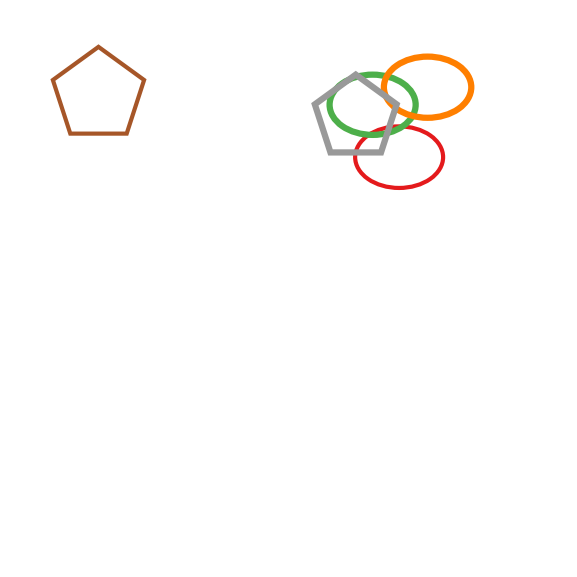[{"shape": "oval", "thickness": 2, "radius": 0.38, "center": [0.691, 0.727]}, {"shape": "oval", "thickness": 3, "radius": 0.37, "center": [0.645, 0.818]}, {"shape": "oval", "thickness": 3, "radius": 0.38, "center": [0.74, 0.848]}, {"shape": "pentagon", "thickness": 2, "radius": 0.42, "center": [0.171, 0.835]}, {"shape": "pentagon", "thickness": 3, "radius": 0.37, "center": [0.616, 0.795]}]